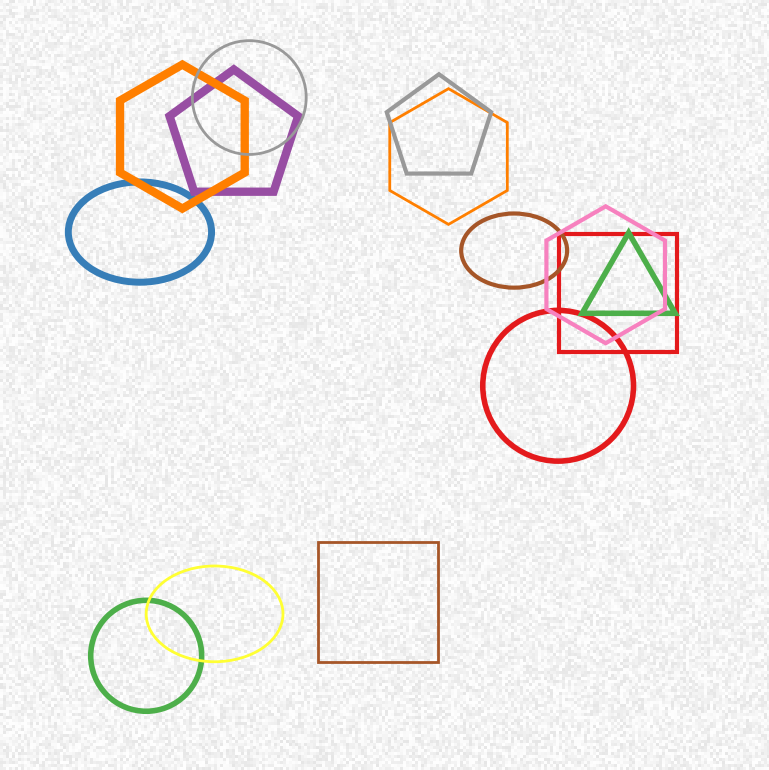[{"shape": "square", "thickness": 1.5, "radius": 0.38, "center": [0.802, 0.619]}, {"shape": "circle", "thickness": 2, "radius": 0.49, "center": [0.725, 0.499]}, {"shape": "oval", "thickness": 2.5, "radius": 0.47, "center": [0.182, 0.699]}, {"shape": "circle", "thickness": 2, "radius": 0.36, "center": [0.19, 0.148]}, {"shape": "triangle", "thickness": 2, "radius": 0.35, "center": [0.816, 0.628]}, {"shape": "pentagon", "thickness": 3, "radius": 0.44, "center": [0.304, 0.822]}, {"shape": "hexagon", "thickness": 3, "radius": 0.47, "center": [0.237, 0.823]}, {"shape": "hexagon", "thickness": 1, "radius": 0.44, "center": [0.583, 0.797]}, {"shape": "oval", "thickness": 1, "radius": 0.44, "center": [0.279, 0.203]}, {"shape": "oval", "thickness": 1.5, "radius": 0.34, "center": [0.668, 0.675]}, {"shape": "square", "thickness": 1, "radius": 0.39, "center": [0.491, 0.218]}, {"shape": "hexagon", "thickness": 1.5, "radius": 0.44, "center": [0.787, 0.643]}, {"shape": "circle", "thickness": 1, "radius": 0.37, "center": [0.324, 0.873]}, {"shape": "pentagon", "thickness": 1.5, "radius": 0.36, "center": [0.57, 0.832]}]